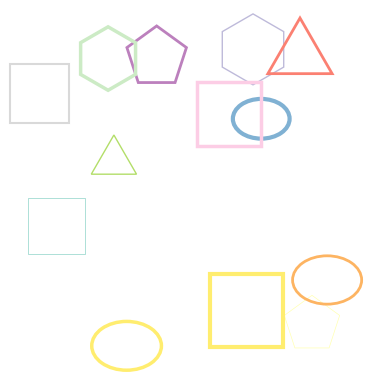[{"shape": "square", "thickness": 0.5, "radius": 0.36, "center": [0.147, 0.413]}, {"shape": "pentagon", "thickness": 0.5, "radius": 0.38, "center": [0.81, 0.157]}, {"shape": "hexagon", "thickness": 1, "radius": 0.46, "center": [0.657, 0.872]}, {"shape": "triangle", "thickness": 2, "radius": 0.48, "center": [0.779, 0.857]}, {"shape": "oval", "thickness": 3, "radius": 0.37, "center": [0.679, 0.692]}, {"shape": "oval", "thickness": 2, "radius": 0.45, "center": [0.85, 0.273]}, {"shape": "triangle", "thickness": 1, "radius": 0.34, "center": [0.296, 0.581]}, {"shape": "square", "thickness": 2.5, "radius": 0.42, "center": [0.595, 0.704]}, {"shape": "square", "thickness": 1.5, "radius": 0.38, "center": [0.102, 0.757]}, {"shape": "pentagon", "thickness": 2, "radius": 0.41, "center": [0.407, 0.851]}, {"shape": "hexagon", "thickness": 2.5, "radius": 0.41, "center": [0.281, 0.848]}, {"shape": "oval", "thickness": 2.5, "radius": 0.45, "center": [0.329, 0.102]}, {"shape": "square", "thickness": 3, "radius": 0.47, "center": [0.64, 0.193]}]